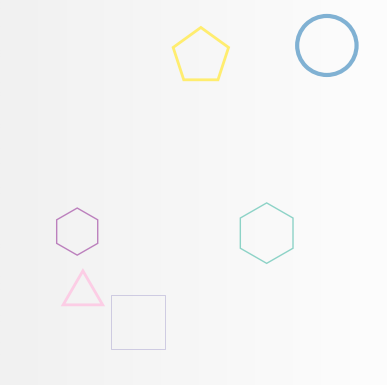[{"shape": "hexagon", "thickness": 1, "radius": 0.39, "center": [0.688, 0.394]}, {"shape": "square", "thickness": 0.5, "radius": 0.35, "center": [0.356, 0.164]}, {"shape": "circle", "thickness": 3, "radius": 0.38, "center": [0.844, 0.882]}, {"shape": "triangle", "thickness": 2, "radius": 0.29, "center": [0.214, 0.238]}, {"shape": "hexagon", "thickness": 1, "radius": 0.31, "center": [0.199, 0.398]}, {"shape": "pentagon", "thickness": 2, "radius": 0.38, "center": [0.518, 0.854]}]